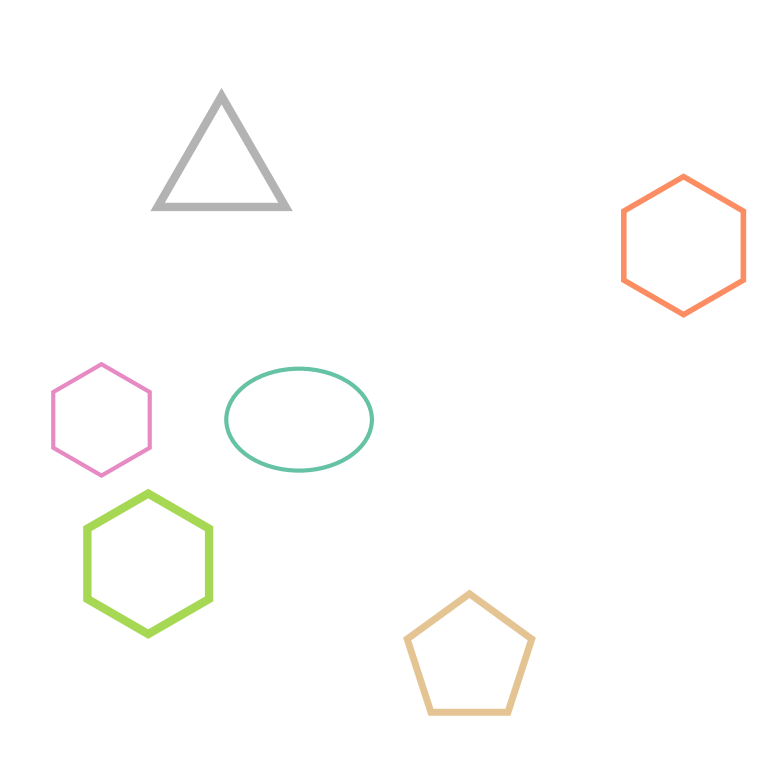[{"shape": "oval", "thickness": 1.5, "radius": 0.47, "center": [0.388, 0.455]}, {"shape": "hexagon", "thickness": 2, "radius": 0.45, "center": [0.888, 0.681]}, {"shape": "hexagon", "thickness": 1.5, "radius": 0.36, "center": [0.132, 0.455]}, {"shape": "hexagon", "thickness": 3, "radius": 0.46, "center": [0.192, 0.268]}, {"shape": "pentagon", "thickness": 2.5, "radius": 0.43, "center": [0.61, 0.144]}, {"shape": "triangle", "thickness": 3, "radius": 0.48, "center": [0.288, 0.779]}]